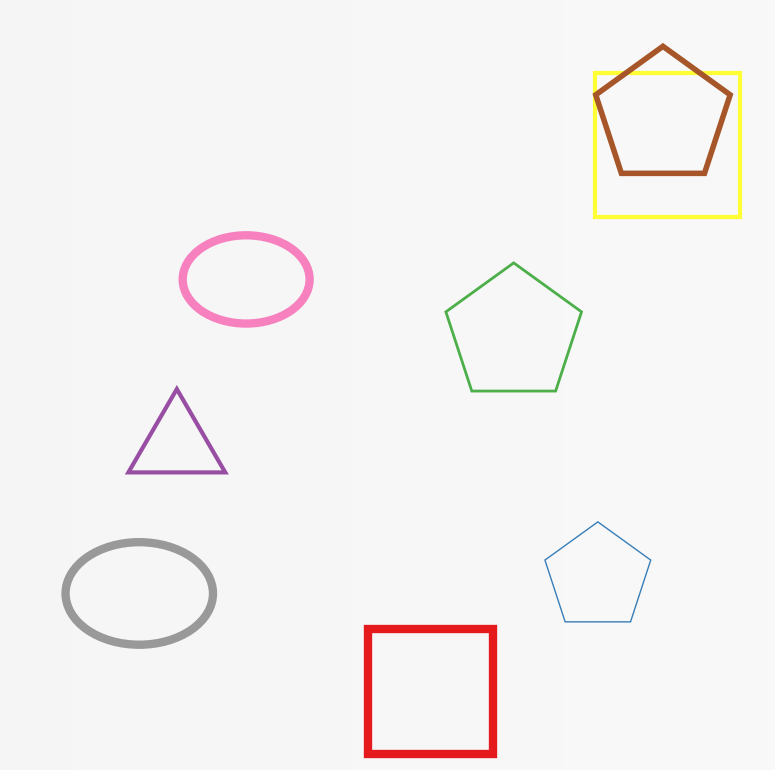[{"shape": "square", "thickness": 3, "radius": 0.4, "center": [0.555, 0.102]}, {"shape": "pentagon", "thickness": 0.5, "radius": 0.36, "center": [0.771, 0.25]}, {"shape": "pentagon", "thickness": 1, "radius": 0.46, "center": [0.663, 0.567]}, {"shape": "triangle", "thickness": 1.5, "radius": 0.36, "center": [0.228, 0.423]}, {"shape": "square", "thickness": 1.5, "radius": 0.47, "center": [0.861, 0.812]}, {"shape": "pentagon", "thickness": 2, "radius": 0.46, "center": [0.855, 0.849]}, {"shape": "oval", "thickness": 3, "radius": 0.41, "center": [0.318, 0.637]}, {"shape": "oval", "thickness": 3, "radius": 0.48, "center": [0.18, 0.229]}]